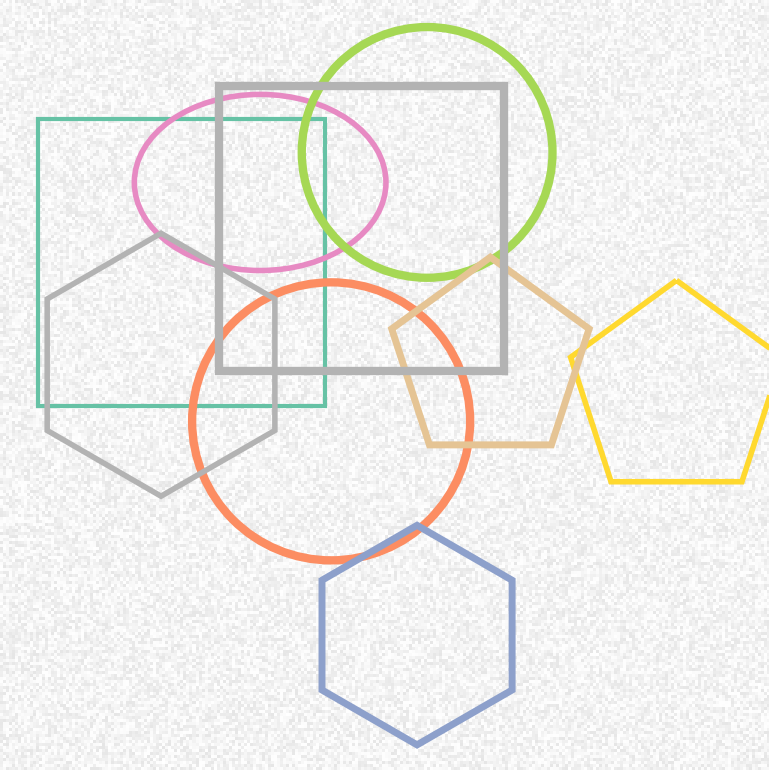[{"shape": "square", "thickness": 1.5, "radius": 0.93, "center": [0.236, 0.659]}, {"shape": "circle", "thickness": 3, "radius": 0.9, "center": [0.43, 0.453]}, {"shape": "hexagon", "thickness": 2.5, "radius": 0.71, "center": [0.542, 0.175]}, {"shape": "oval", "thickness": 2, "radius": 0.82, "center": [0.338, 0.763]}, {"shape": "circle", "thickness": 3, "radius": 0.81, "center": [0.555, 0.802]}, {"shape": "pentagon", "thickness": 2, "radius": 0.72, "center": [0.879, 0.491]}, {"shape": "pentagon", "thickness": 2.5, "radius": 0.67, "center": [0.637, 0.531]}, {"shape": "square", "thickness": 3, "radius": 0.93, "center": [0.469, 0.703]}, {"shape": "hexagon", "thickness": 2, "radius": 0.85, "center": [0.209, 0.526]}]